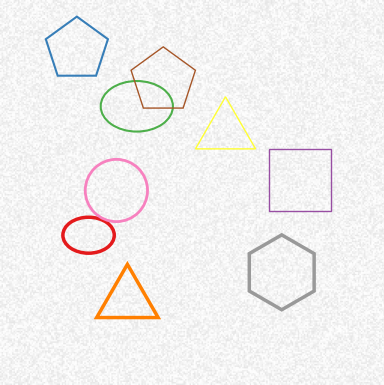[{"shape": "oval", "thickness": 2.5, "radius": 0.33, "center": [0.23, 0.389]}, {"shape": "pentagon", "thickness": 1.5, "radius": 0.42, "center": [0.2, 0.872]}, {"shape": "oval", "thickness": 1.5, "radius": 0.47, "center": [0.355, 0.724]}, {"shape": "square", "thickness": 1, "radius": 0.4, "center": [0.779, 0.533]}, {"shape": "triangle", "thickness": 2.5, "radius": 0.46, "center": [0.331, 0.221]}, {"shape": "triangle", "thickness": 1, "radius": 0.45, "center": [0.586, 0.658]}, {"shape": "pentagon", "thickness": 1, "radius": 0.44, "center": [0.424, 0.79]}, {"shape": "circle", "thickness": 2, "radius": 0.4, "center": [0.302, 0.505]}, {"shape": "hexagon", "thickness": 2.5, "radius": 0.49, "center": [0.732, 0.293]}]